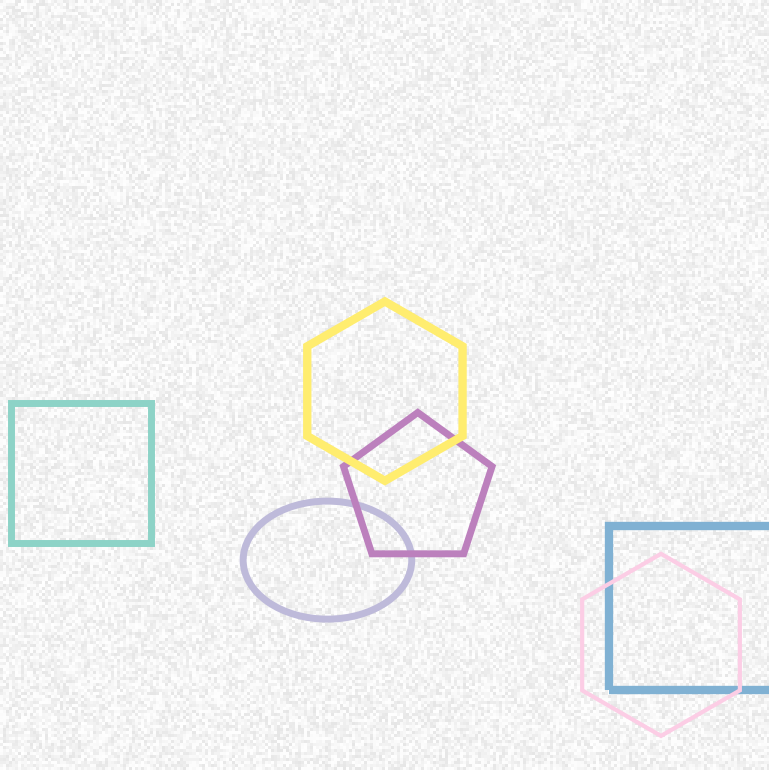[{"shape": "square", "thickness": 2.5, "radius": 0.46, "center": [0.105, 0.386]}, {"shape": "oval", "thickness": 2.5, "radius": 0.55, "center": [0.425, 0.273]}, {"shape": "square", "thickness": 3, "radius": 0.53, "center": [0.898, 0.21]}, {"shape": "hexagon", "thickness": 1.5, "radius": 0.59, "center": [0.858, 0.163]}, {"shape": "pentagon", "thickness": 2.5, "radius": 0.51, "center": [0.543, 0.363]}, {"shape": "hexagon", "thickness": 3, "radius": 0.58, "center": [0.5, 0.492]}]